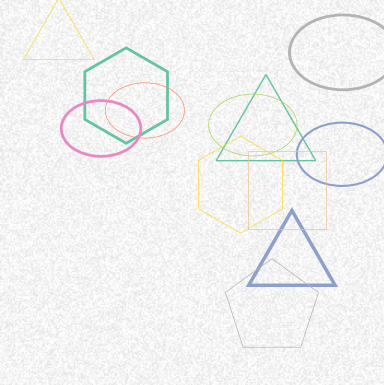[{"shape": "hexagon", "thickness": 2, "radius": 0.62, "center": [0.328, 0.752]}, {"shape": "triangle", "thickness": 1, "radius": 0.75, "center": [0.691, 0.657]}, {"shape": "oval", "thickness": 0.5, "radius": 0.51, "center": [0.376, 0.713]}, {"shape": "triangle", "thickness": 2.5, "radius": 0.65, "center": [0.758, 0.324]}, {"shape": "oval", "thickness": 1.5, "radius": 0.59, "center": [0.889, 0.599]}, {"shape": "oval", "thickness": 2, "radius": 0.52, "center": [0.262, 0.666]}, {"shape": "oval", "thickness": 0.5, "radius": 0.57, "center": [0.657, 0.675]}, {"shape": "triangle", "thickness": 0.5, "radius": 0.53, "center": [0.153, 0.898]}, {"shape": "hexagon", "thickness": 0.5, "radius": 0.63, "center": [0.625, 0.52]}, {"shape": "square", "thickness": 0.5, "radius": 0.5, "center": [0.745, 0.506]}, {"shape": "pentagon", "thickness": 0.5, "radius": 0.64, "center": [0.706, 0.201]}, {"shape": "oval", "thickness": 2, "radius": 0.69, "center": [0.891, 0.864]}]